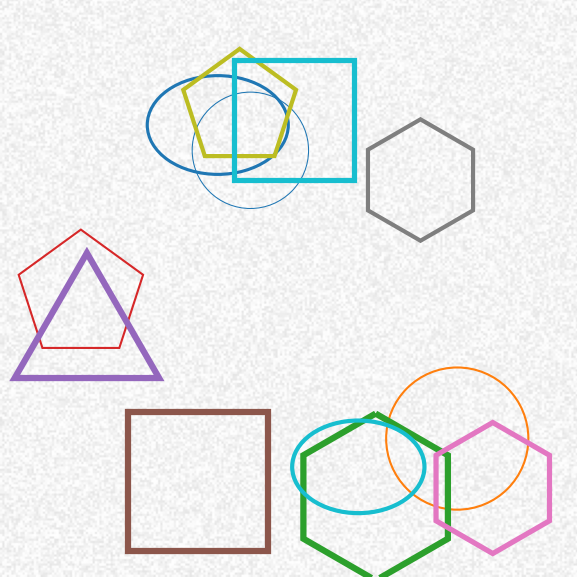[{"shape": "oval", "thickness": 1.5, "radius": 0.61, "center": [0.377, 0.783]}, {"shape": "circle", "thickness": 0.5, "radius": 0.5, "center": [0.434, 0.739]}, {"shape": "circle", "thickness": 1, "radius": 0.62, "center": [0.792, 0.24]}, {"shape": "hexagon", "thickness": 3, "radius": 0.72, "center": [0.65, 0.139]}, {"shape": "pentagon", "thickness": 1, "radius": 0.57, "center": [0.14, 0.488]}, {"shape": "triangle", "thickness": 3, "radius": 0.72, "center": [0.15, 0.417]}, {"shape": "square", "thickness": 3, "radius": 0.61, "center": [0.343, 0.165]}, {"shape": "hexagon", "thickness": 2.5, "radius": 0.57, "center": [0.853, 0.154]}, {"shape": "hexagon", "thickness": 2, "radius": 0.53, "center": [0.728, 0.687]}, {"shape": "pentagon", "thickness": 2, "radius": 0.51, "center": [0.415, 0.812]}, {"shape": "oval", "thickness": 2, "radius": 0.57, "center": [0.62, 0.191]}, {"shape": "square", "thickness": 2.5, "radius": 0.52, "center": [0.509, 0.791]}]